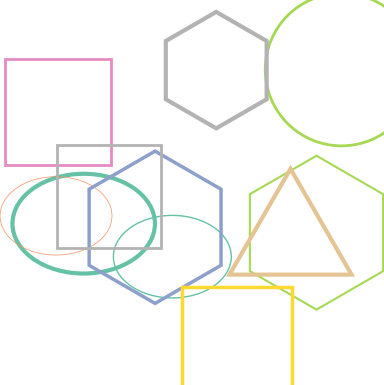[{"shape": "oval", "thickness": 1, "radius": 0.77, "center": [0.448, 0.333]}, {"shape": "oval", "thickness": 3, "radius": 0.93, "center": [0.217, 0.419]}, {"shape": "oval", "thickness": 0.5, "radius": 0.73, "center": [0.145, 0.439]}, {"shape": "hexagon", "thickness": 2.5, "radius": 0.99, "center": [0.403, 0.41]}, {"shape": "square", "thickness": 2, "radius": 0.69, "center": [0.15, 0.708]}, {"shape": "hexagon", "thickness": 1.5, "radius": 1.0, "center": [0.822, 0.396]}, {"shape": "circle", "thickness": 2, "radius": 0.99, "center": [0.887, 0.819]}, {"shape": "square", "thickness": 2.5, "radius": 0.72, "center": [0.617, 0.112]}, {"shape": "triangle", "thickness": 3, "radius": 0.92, "center": [0.755, 0.378]}, {"shape": "square", "thickness": 2, "radius": 0.67, "center": [0.283, 0.489]}, {"shape": "hexagon", "thickness": 3, "radius": 0.76, "center": [0.562, 0.818]}]